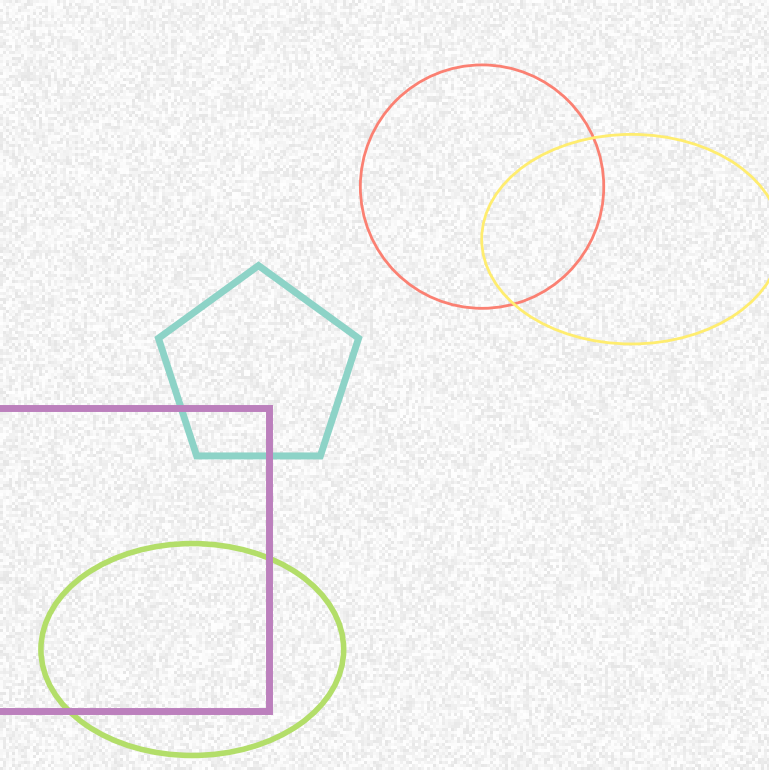[{"shape": "pentagon", "thickness": 2.5, "radius": 0.68, "center": [0.336, 0.518]}, {"shape": "circle", "thickness": 1, "radius": 0.79, "center": [0.626, 0.758]}, {"shape": "oval", "thickness": 2, "radius": 0.98, "center": [0.25, 0.156]}, {"shape": "square", "thickness": 2.5, "radius": 0.98, "center": [0.154, 0.273]}, {"shape": "oval", "thickness": 1, "radius": 0.97, "center": [0.82, 0.689]}]